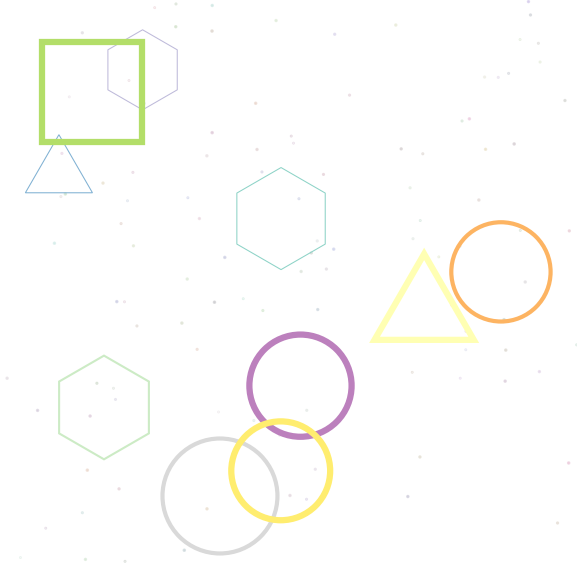[{"shape": "hexagon", "thickness": 0.5, "radius": 0.44, "center": [0.487, 0.621]}, {"shape": "triangle", "thickness": 3, "radius": 0.5, "center": [0.734, 0.46]}, {"shape": "hexagon", "thickness": 0.5, "radius": 0.35, "center": [0.247, 0.878]}, {"shape": "triangle", "thickness": 0.5, "radius": 0.34, "center": [0.102, 0.699]}, {"shape": "circle", "thickness": 2, "radius": 0.43, "center": [0.867, 0.528]}, {"shape": "square", "thickness": 3, "radius": 0.43, "center": [0.159, 0.839]}, {"shape": "circle", "thickness": 2, "radius": 0.5, "center": [0.381, 0.14]}, {"shape": "circle", "thickness": 3, "radius": 0.44, "center": [0.52, 0.331]}, {"shape": "hexagon", "thickness": 1, "radius": 0.45, "center": [0.18, 0.294]}, {"shape": "circle", "thickness": 3, "radius": 0.43, "center": [0.486, 0.184]}]